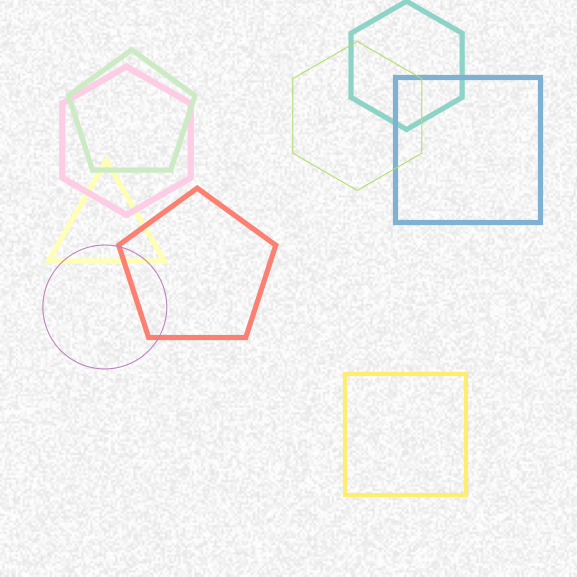[{"shape": "hexagon", "thickness": 2.5, "radius": 0.56, "center": [0.704, 0.886]}, {"shape": "triangle", "thickness": 2.5, "radius": 0.58, "center": [0.184, 0.605]}, {"shape": "pentagon", "thickness": 2.5, "radius": 0.72, "center": [0.341, 0.53]}, {"shape": "square", "thickness": 2.5, "radius": 0.63, "center": [0.81, 0.74]}, {"shape": "hexagon", "thickness": 0.5, "radius": 0.65, "center": [0.619, 0.798]}, {"shape": "hexagon", "thickness": 3, "radius": 0.64, "center": [0.219, 0.756]}, {"shape": "circle", "thickness": 0.5, "radius": 0.54, "center": [0.181, 0.468]}, {"shape": "pentagon", "thickness": 2.5, "radius": 0.58, "center": [0.228, 0.798]}, {"shape": "square", "thickness": 2, "radius": 0.52, "center": [0.702, 0.247]}]